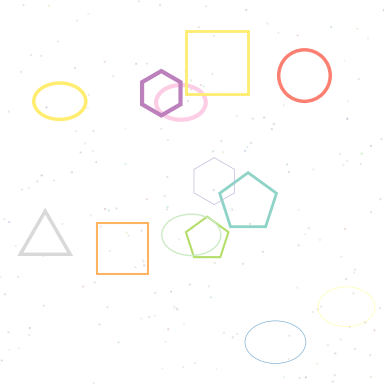[{"shape": "pentagon", "thickness": 2, "radius": 0.39, "center": [0.644, 0.474]}, {"shape": "oval", "thickness": 0.5, "radius": 0.37, "center": [0.9, 0.203]}, {"shape": "hexagon", "thickness": 0.5, "radius": 0.3, "center": [0.557, 0.53]}, {"shape": "circle", "thickness": 2.5, "radius": 0.33, "center": [0.791, 0.804]}, {"shape": "oval", "thickness": 0.5, "radius": 0.4, "center": [0.715, 0.111]}, {"shape": "square", "thickness": 1.5, "radius": 0.33, "center": [0.318, 0.355]}, {"shape": "pentagon", "thickness": 1.5, "radius": 0.29, "center": [0.538, 0.379]}, {"shape": "oval", "thickness": 3, "radius": 0.32, "center": [0.47, 0.734]}, {"shape": "triangle", "thickness": 2.5, "radius": 0.37, "center": [0.117, 0.377]}, {"shape": "hexagon", "thickness": 3, "radius": 0.29, "center": [0.419, 0.758]}, {"shape": "oval", "thickness": 1, "radius": 0.38, "center": [0.497, 0.39]}, {"shape": "oval", "thickness": 2.5, "radius": 0.34, "center": [0.155, 0.737]}, {"shape": "square", "thickness": 2, "radius": 0.41, "center": [0.563, 0.838]}]